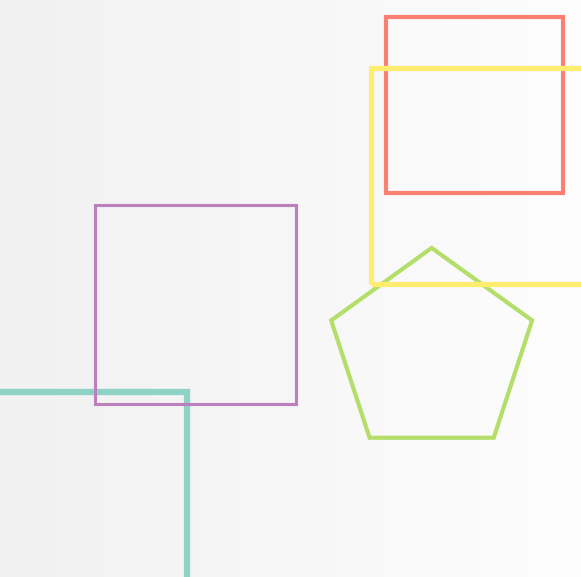[{"shape": "square", "thickness": 3, "radius": 0.89, "center": [0.145, 0.143]}, {"shape": "square", "thickness": 2, "radius": 0.76, "center": [0.817, 0.817]}, {"shape": "pentagon", "thickness": 2, "radius": 0.91, "center": [0.743, 0.388]}, {"shape": "square", "thickness": 1.5, "radius": 0.86, "center": [0.336, 0.472]}, {"shape": "square", "thickness": 2.5, "radius": 0.93, "center": [0.824, 0.694]}]